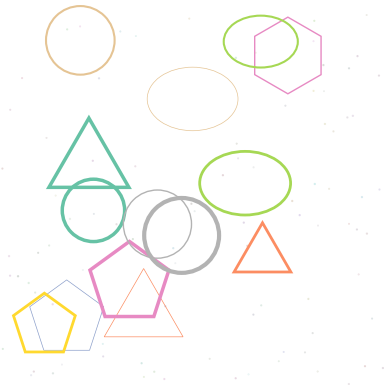[{"shape": "triangle", "thickness": 2.5, "radius": 0.6, "center": [0.231, 0.573]}, {"shape": "circle", "thickness": 2.5, "radius": 0.41, "center": [0.243, 0.454]}, {"shape": "triangle", "thickness": 0.5, "radius": 0.59, "center": [0.373, 0.184]}, {"shape": "triangle", "thickness": 2, "radius": 0.43, "center": [0.682, 0.336]}, {"shape": "pentagon", "thickness": 0.5, "radius": 0.51, "center": [0.173, 0.172]}, {"shape": "pentagon", "thickness": 2.5, "radius": 0.54, "center": [0.336, 0.265]}, {"shape": "hexagon", "thickness": 1, "radius": 0.5, "center": [0.748, 0.856]}, {"shape": "oval", "thickness": 1.5, "radius": 0.48, "center": [0.677, 0.892]}, {"shape": "oval", "thickness": 2, "radius": 0.59, "center": [0.637, 0.524]}, {"shape": "pentagon", "thickness": 2, "radius": 0.42, "center": [0.115, 0.154]}, {"shape": "circle", "thickness": 1.5, "radius": 0.45, "center": [0.209, 0.895]}, {"shape": "oval", "thickness": 0.5, "radius": 0.59, "center": [0.5, 0.743]}, {"shape": "circle", "thickness": 1, "radius": 0.44, "center": [0.409, 0.418]}, {"shape": "circle", "thickness": 3, "radius": 0.49, "center": [0.472, 0.389]}]